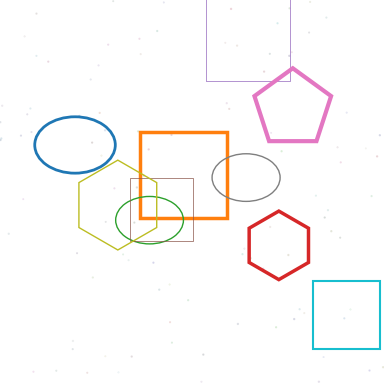[{"shape": "oval", "thickness": 2, "radius": 0.52, "center": [0.195, 0.623]}, {"shape": "square", "thickness": 2.5, "radius": 0.56, "center": [0.477, 0.545]}, {"shape": "oval", "thickness": 1, "radius": 0.44, "center": [0.388, 0.428]}, {"shape": "hexagon", "thickness": 2.5, "radius": 0.44, "center": [0.724, 0.363]}, {"shape": "square", "thickness": 0.5, "radius": 0.54, "center": [0.645, 0.898]}, {"shape": "square", "thickness": 0.5, "radius": 0.41, "center": [0.419, 0.455]}, {"shape": "pentagon", "thickness": 3, "radius": 0.52, "center": [0.76, 0.718]}, {"shape": "oval", "thickness": 1, "radius": 0.44, "center": [0.639, 0.539]}, {"shape": "hexagon", "thickness": 1, "radius": 0.58, "center": [0.306, 0.467]}, {"shape": "square", "thickness": 1.5, "radius": 0.44, "center": [0.9, 0.182]}]